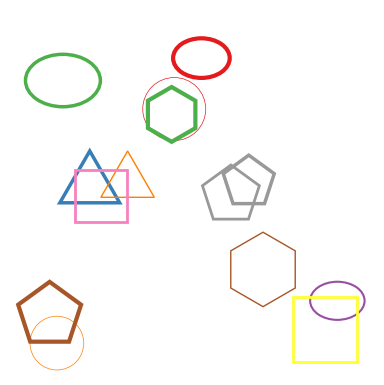[{"shape": "circle", "thickness": 0.5, "radius": 0.41, "center": [0.453, 0.717]}, {"shape": "oval", "thickness": 3, "radius": 0.37, "center": [0.523, 0.849]}, {"shape": "triangle", "thickness": 2.5, "radius": 0.45, "center": [0.233, 0.518]}, {"shape": "oval", "thickness": 2.5, "radius": 0.49, "center": [0.163, 0.791]}, {"shape": "hexagon", "thickness": 3, "radius": 0.36, "center": [0.446, 0.703]}, {"shape": "oval", "thickness": 1.5, "radius": 0.35, "center": [0.876, 0.219]}, {"shape": "triangle", "thickness": 1, "radius": 0.4, "center": [0.331, 0.528]}, {"shape": "circle", "thickness": 0.5, "radius": 0.35, "center": [0.148, 0.109]}, {"shape": "square", "thickness": 2, "radius": 0.42, "center": [0.844, 0.144]}, {"shape": "hexagon", "thickness": 1, "radius": 0.48, "center": [0.683, 0.3]}, {"shape": "pentagon", "thickness": 3, "radius": 0.43, "center": [0.129, 0.182]}, {"shape": "square", "thickness": 2, "radius": 0.34, "center": [0.263, 0.491]}, {"shape": "pentagon", "thickness": 2.5, "radius": 0.35, "center": [0.646, 0.527]}, {"shape": "pentagon", "thickness": 2, "radius": 0.39, "center": [0.6, 0.494]}]